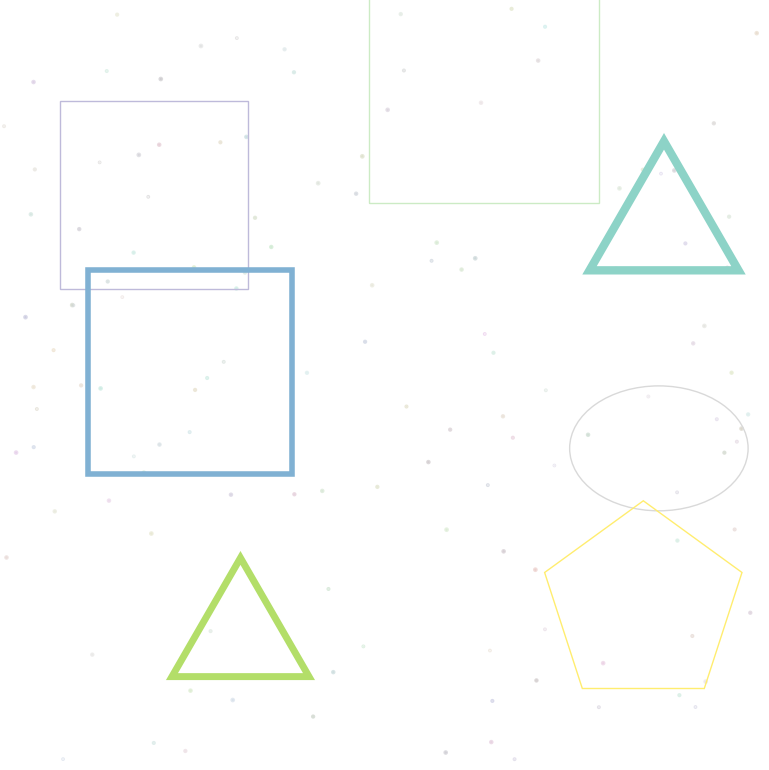[{"shape": "triangle", "thickness": 3, "radius": 0.56, "center": [0.862, 0.705]}, {"shape": "square", "thickness": 0.5, "radius": 0.61, "center": [0.2, 0.747]}, {"shape": "square", "thickness": 2, "radius": 0.66, "center": [0.247, 0.517]}, {"shape": "triangle", "thickness": 2.5, "radius": 0.51, "center": [0.312, 0.173]}, {"shape": "oval", "thickness": 0.5, "radius": 0.58, "center": [0.856, 0.418]}, {"shape": "square", "thickness": 0.5, "radius": 0.75, "center": [0.628, 0.886]}, {"shape": "pentagon", "thickness": 0.5, "radius": 0.67, "center": [0.835, 0.215]}]